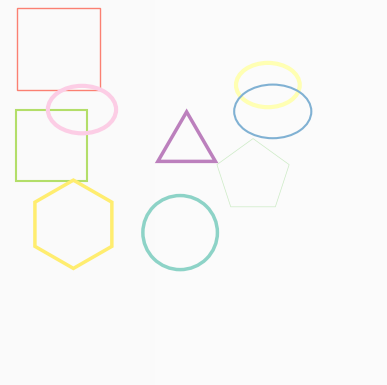[{"shape": "circle", "thickness": 2.5, "radius": 0.48, "center": [0.465, 0.396]}, {"shape": "oval", "thickness": 3, "radius": 0.41, "center": [0.691, 0.779]}, {"shape": "square", "thickness": 1, "radius": 0.53, "center": [0.152, 0.873]}, {"shape": "oval", "thickness": 1.5, "radius": 0.5, "center": [0.704, 0.711]}, {"shape": "square", "thickness": 1.5, "radius": 0.46, "center": [0.132, 0.623]}, {"shape": "oval", "thickness": 3, "radius": 0.44, "center": [0.212, 0.715]}, {"shape": "triangle", "thickness": 2.5, "radius": 0.43, "center": [0.482, 0.624]}, {"shape": "pentagon", "thickness": 0.5, "radius": 0.49, "center": [0.653, 0.542]}, {"shape": "hexagon", "thickness": 2.5, "radius": 0.57, "center": [0.189, 0.417]}]